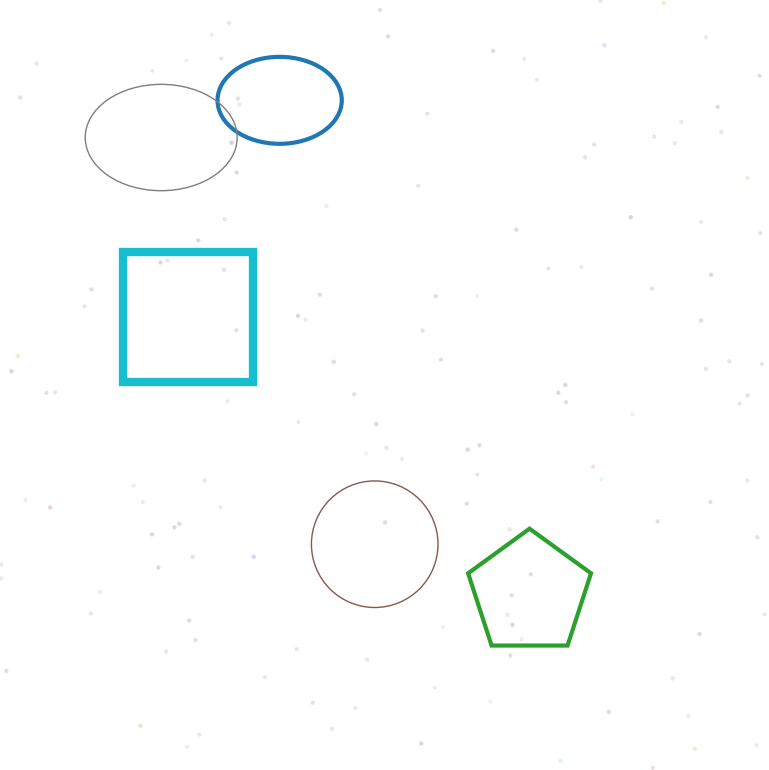[{"shape": "oval", "thickness": 1.5, "radius": 0.4, "center": [0.363, 0.87]}, {"shape": "pentagon", "thickness": 1.5, "radius": 0.42, "center": [0.688, 0.23]}, {"shape": "circle", "thickness": 0.5, "radius": 0.41, "center": [0.487, 0.293]}, {"shape": "oval", "thickness": 0.5, "radius": 0.49, "center": [0.209, 0.821]}, {"shape": "square", "thickness": 3, "radius": 0.42, "center": [0.244, 0.589]}]